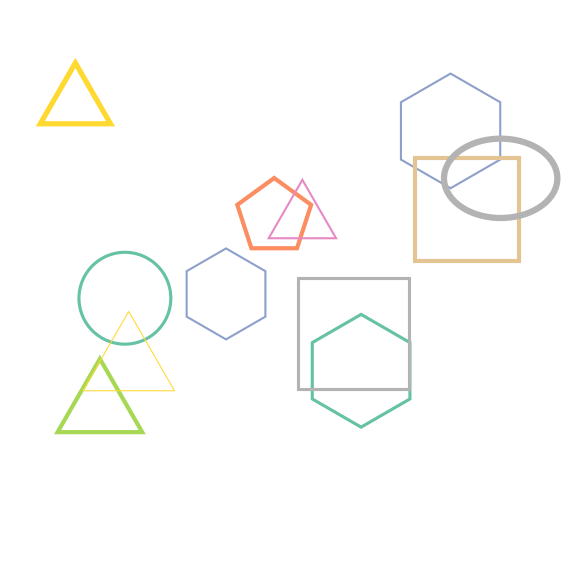[{"shape": "hexagon", "thickness": 1.5, "radius": 0.49, "center": [0.625, 0.357]}, {"shape": "circle", "thickness": 1.5, "radius": 0.4, "center": [0.216, 0.483]}, {"shape": "pentagon", "thickness": 2, "radius": 0.34, "center": [0.475, 0.624]}, {"shape": "hexagon", "thickness": 1, "radius": 0.39, "center": [0.391, 0.49]}, {"shape": "hexagon", "thickness": 1, "radius": 0.5, "center": [0.78, 0.772]}, {"shape": "triangle", "thickness": 1, "radius": 0.34, "center": [0.524, 0.62]}, {"shape": "triangle", "thickness": 2, "radius": 0.42, "center": [0.173, 0.293]}, {"shape": "triangle", "thickness": 0.5, "radius": 0.46, "center": [0.223, 0.368]}, {"shape": "triangle", "thickness": 2.5, "radius": 0.35, "center": [0.131, 0.82]}, {"shape": "square", "thickness": 2, "radius": 0.45, "center": [0.809, 0.636]}, {"shape": "square", "thickness": 1.5, "radius": 0.48, "center": [0.612, 0.422]}, {"shape": "oval", "thickness": 3, "radius": 0.49, "center": [0.867, 0.69]}]